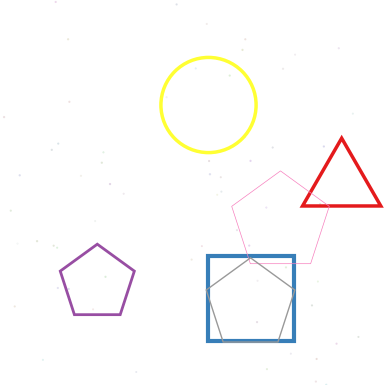[{"shape": "triangle", "thickness": 2.5, "radius": 0.59, "center": [0.887, 0.524]}, {"shape": "square", "thickness": 3, "radius": 0.55, "center": [0.652, 0.225]}, {"shape": "pentagon", "thickness": 2, "radius": 0.51, "center": [0.253, 0.265]}, {"shape": "circle", "thickness": 2.5, "radius": 0.62, "center": [0.542, 0.727]}, {"shape": "pentagon", "thickness": 0.5, "radius": 0.67, "center": [0.729, 0.423]}, {"shape": "pentagon", "thickness": 1, "radius": 0.6, "center": [0.651, 0.209]}]